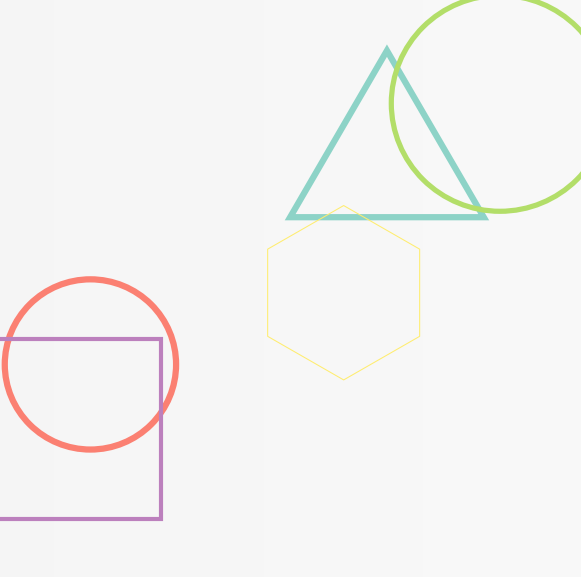[{"shape": "triangle", "thickness": 3, "radius": 0.96, "center": [0.666, 0.719]}, {"shape": "circle", "thickness": 3, "radius": 0.74, "center": [0.156, 0.368]}, {"shape": "circle", "thickness": 2.5, "radius": 0.93, "center": [0.86, 0.82]}, {"shape": "square", "thickness": 2, "radius": 0.78, "center": [0.121, 0.257]}, {"shape": "hexagon", "thickness": 0.5, "radius": 0.75, "center": [0.591, 0.492]}]